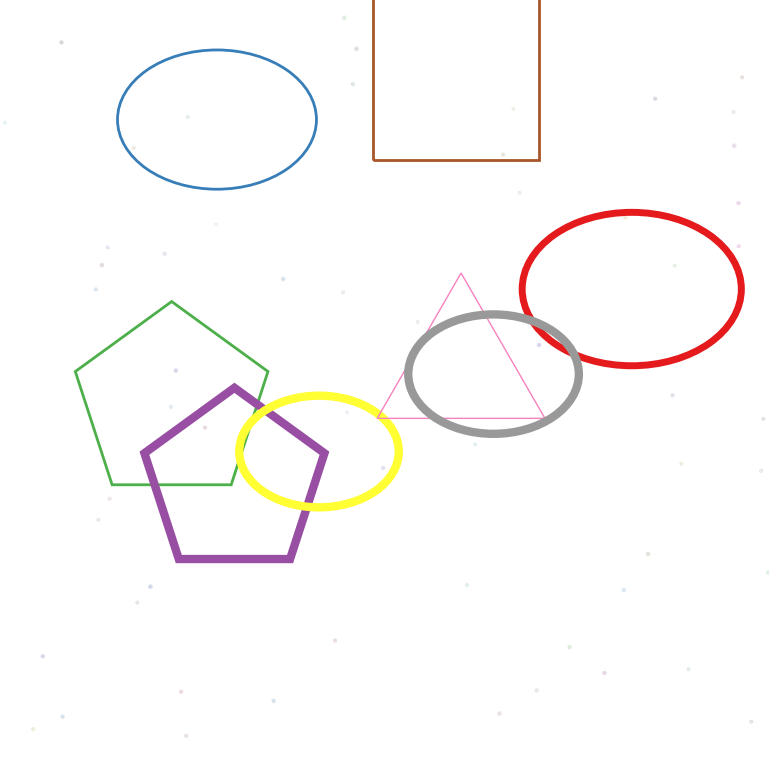[{"shape": "oval", "thickness": 2.5, "radius": 0.71, "center": [0.82, 0.625]}, {"shape": "oval", "thickness": 1, "radius": 0.65, "center": [0.282, 0.845]}, {"shape": "pentagon", "thickness": 1, "radius": 0.66, "center": [0.223, 0.477]}, {"shape": "pentagon", "thickness": 3, "radius": 0.61, "center": [0.304, 0.373]}, {"shape": "oval", "thickness": 3, "radius": 0.52, "center": [0.414, 0.414]}, {"shape": "square", "thickness": 1, "radius": 0.54, "center": [0.592, 0.899]}, {"shape": "triangle", "thickness": 0.5, "radius": 0.63, "center": [0.599, 0.52]}, {"shape": "oval", "thickness": 3, "radius": 0.55, "center": [0.641, 0.514]}]